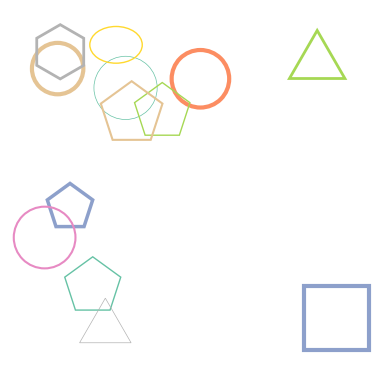[{"shape": "circle", "thickness": 0.5, "radius": 0.41, "center": [0.326, 0.772]}, {"shape": "pentagon", "thickness": 1, "radius": 0.38, "center": [0.241, 0.256]}, {"shape": "circle", "thickness": 3, "radius": 0.37, "center": [0.521, 0.795]}, {"shape": "pentagon", "thickness": 2.5, "radius": 0.31, "center": [0.182, 0.462]}, {"shape": "square", "thickness": 3, "radius": 0.42, "center": [0.874, 0.174]}, {"shape": "circle", "thickness": 1.5, "radius": 0.4, "center": [0.116, 0.383]}, {"shape": "triangle", "thickness": 2, "radius": 0.42, "center": [0.824, 0.838]}, {"shape": "pentagon", "thickness": 1, "radius": 0.38, "center": [0.421, 0.71]}, {"shape": "oval", "thickness": 1, "radius": 0.34, "center": [0.301, 0.884]}, {"shape": "pentagon", "thickness": 1.5, "radius": 0.42, "center": [0.342, 0.705]}, {"shape": "circle", "thickness": 3, "radius": 0.33, "center": [0.15, 0.822]}, {"shape": "triangle", "thickness": 0.5, "radius": 0.39, "center": [0.274, 0.148]}, {"shape": "hexagon", "thickness": 2, "radius": 0.35, "center": [0.156, 0.865]}]